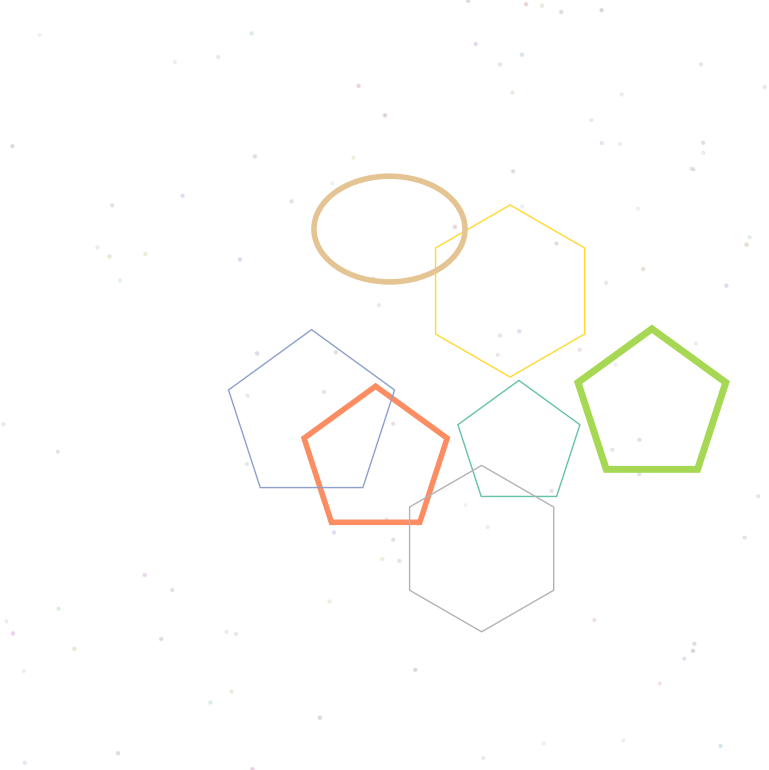[{"shape": "pentagon", "thickness": 0.5, "radius": 0.42, "center": [0.674, 0.423]}, {"shape": "pentagon", "thickness": 2, "radius": 0.49, "center": [0.488, 0.401]}, {"shape": "pentagon", "thickness": 0.5, "radius": 0.57, "center": [0.405, 0.459]}, {"shape": "pentagon", "thickness": 2.5, "radius": 0.5, "center": [0.847, 0.472]}, {"shape": "hexagon", "thickness": 0.5, "radius": 0.56, "center": [0.662, 0.622]}, {"shape": "oval", "thickness": 2, "radius": 0.49, "center": [0.506, 0.703]}, {"shape": "hexagon", "thickness": 0.5, "radius": 0.54, "center": [0.626, 0.287]}]